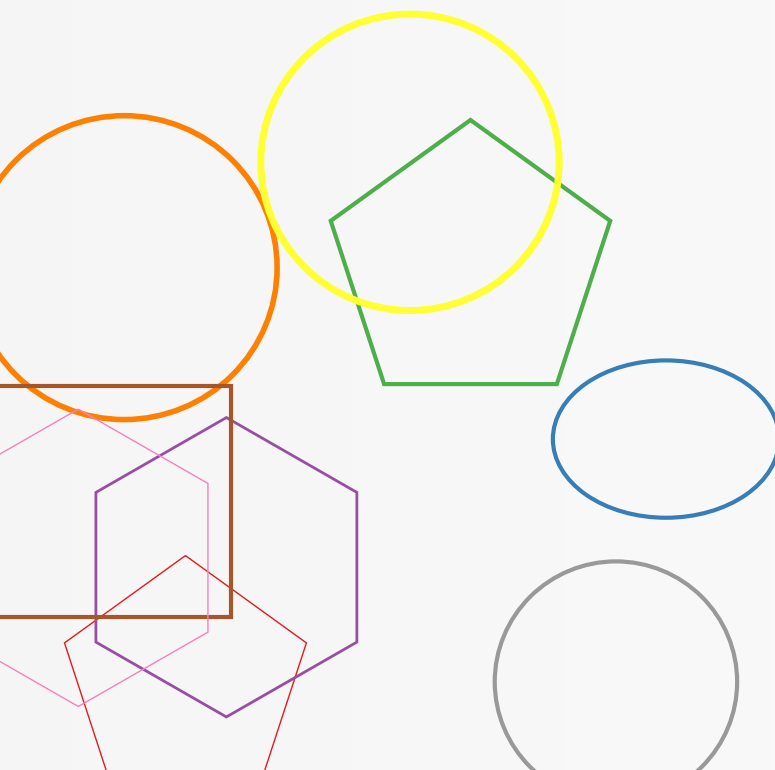[{"shape": "pentagon", "thickness": 0.5, "radius": 0.82, "center": [0.239, 0.114]}, {"shape": "oval", "thickness": 1.5, "radius": 0.73, "center": [0.859, 0.43]}, {"shape": "pentagon", "thickness": 1.5, "radius": 0.95, "center": [0.607, 0.655]}, {"shape": "hexagon", "thickness": 1, "radius": 0.97, "center": [0.292, 0.263]}, {"shape": "circle", "thickness": 2, "radius": 0.99, "center": [0.16, 0.652]}, {"shape": "circle", "thickness": 2.5, "radius": 0.96, "center": [0.529, 0.789]}, {"shape": "square", "thickness": 1.5, "radius": 0.75, "center": [0.148, 0.349]}, {"shape": "hexagon", "thickness": 0.5, "radius": 0.97, "center": [0.101, 0.276]}, {"shape": "circle", "thickness": 1.5, "radius": 0.78, "center": [0.795, 0.115]}]